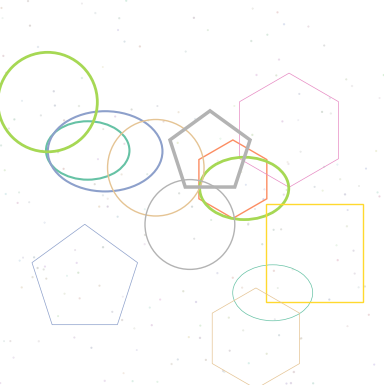[{"shape": "oval", "thickness": 1.5, "radius": 0.54, "center": [0.228, 0.609]}, {"shape": "oval", "thickness": 0.5, "radius": 0.52, "center": [0.708, 0.239]}, {"shape": "hexagon", "thickness": 1, "radius": 0.51, "center": [0.605, 0.535]}, {"shape": "pentagon", "thickness": 0.5, "radius": 0.72, "center": [0.22, 0.273]}, {"shape": "oval", "thickness": 1.5, "radius": 0.74, "center": [0.273, 0.607]}, {"shape": "hexagon", "thickness": 0.5, "radius": 0.74, "center": [0.751, 0.662]}, {"shape": "oval", "thickness": 2, "radius": 0.58, "center": [0.634, 0.511]}, {"shape": "circle", "thickness": 2, "radius": 0.65, "center": [0.124, 0.735]}, {"shape": "square", "thickness": 1, "radius": 0.63, "center": [0.816, 0.343]}, {"shape": "hexagon", "thickness": 0.5, "radius": 0.65, "center": [0.665, 0.121]}, {"shape": "circle", "thickness": 1, "radius": 0.63, "center": [0.405, 0.564]}, {"shape": "circle", "thickness": 1, "radius": 0.58, "center": [0.493, 0.417]}, {"shape": "pentagon", "thickness": 2.5, "radius": 0.55, "center": [0.545, 0.603]}]